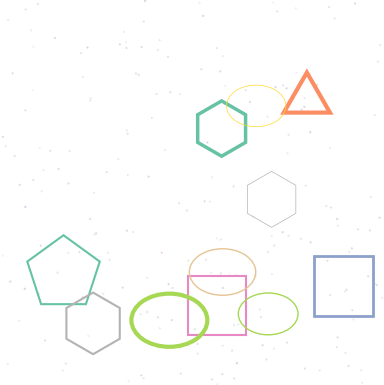[{"shape": "hexagon", "thickness": 2.5, "radius": 0.36, "center": [0.576, 0.666]}, {"shape": "pentagon", "thickness": 1.5, "radius": 0.49, "center": [0.165, 0.29]}, {"shape": "triangle", "thickness": 3, "radius": 0.35, "center": [0.797, 0.742]}, {"shape": "square", "thickness": 2, "radius": 0.39, "center": [0.893, 0.257]}, {"shape": "square", "thickness": 1.5, "radius": 0.38, "center": [0.564, 0.207]}, {"shape": "oval", "thickness": 3, "radius": 0.49, "center": [0.44, 0.168]}, {"shape": "oval", "thickness": 1, "radius": 0.39, "center": [0.697, 0.185]}, {"shape": "oval", "thickness": 0.5, "radius": 0.39, "center": [0.665, 0.725]}, {"shape": "oval", "thickness": 1, "radius": 0.43, "center": [0.578, 0.293]}, {"shape": "hexagon", "thickness": 0.5, "radius": 0.36, "center": [0.705, 0.482]}, {"shape": "hexagon", "thickness": 1.5, "radius": 0.4, "center": [0.242, 0.16]}]